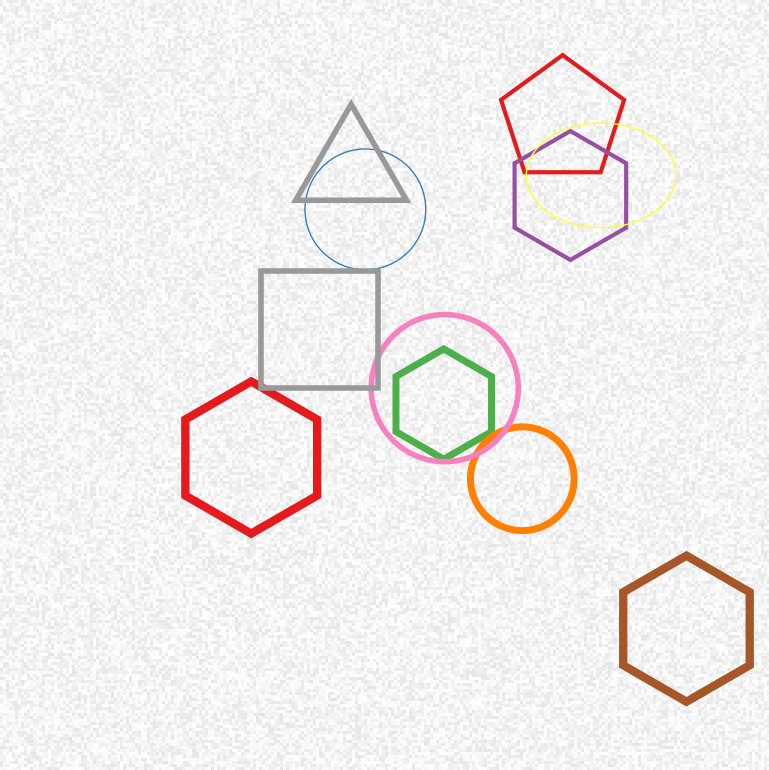[{"shape": "hexagon", "thickness": 3, "radius": 0.49, "center": [0.326, 0.406]}, {"shape": "pentagon", "thickness": 1.5, "radius": 0.42, "center": [0.731, 0.844]}, {"shape": "circle", "thickness": 0.5, "radius": 0.39, "center": [0.475, 0.728]}, {"shape": "hexagon", "thickness": 2.5, "radius": 0.36, "center": [0.576, 0.475]}, {"shape": "hexagon", "thickness": 1.5, "radius": 0.42, "center": [0.741, 0.746]}, {"shape": "circle", "thickness": 2.5, "radius": 0.34, "center": [0.678, 0.378]}, {"shape": "oval", "thickness": 0.5, "radius": 0.49, "center": [0.781, 0.772]}, {"shape": "hexagon", "thickness": 3, "radius": 0.47, "center": [0.892, 0.183]}, {"shape": "circle", "thickness": 2, "radius": 0.48, "center": [0.578, 0.496]}, {"shape": "square", "thickness": 2, "radius": 0.38, "center": [0.416, 0.572]}, {"shape": "triangle", "thickness": 2, "radius": 0.42, "center": [0.456, 0.781]}]